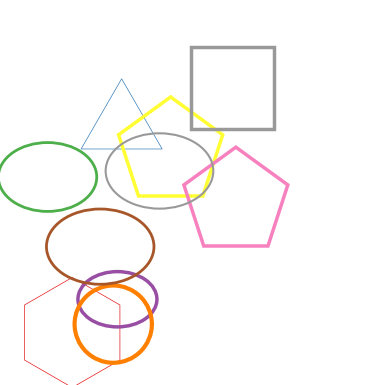[{"shape": "hexagon", "thickness": 0.5, "radius": 0.72, "center": [0.188, 0.136]}, {"shape": "triangle", "thickness": 0.5, "radius": 0.61, "center": [0.316, 0.674]}, {"shape": "oval", "thickness": 2, "radius": 0.64, "center": [0.124, 0.54]}, {"shape": "oval", "thickness": 2.5, "radius": 0.51, "center": [0.305, 0.223]}, {"shape": "circle", "thickness": 3, "radius": 0.5, "center": [0.294, 0.158]}, {"shape": "pentagon", "thickness": 2.5, "radius": 0.71, "center": [0.443, 0.606]}, {"shape": "oval", "thickness": 2, "radius": 0.7, "center": [0.26, 0.359]}, {"shape": "pentagon", "thickness": 2.5, "radius": 0.71, "center": [0.613, 0.476]}, {"shape": "oval", "thickness": 1.5, "radius": 0.7, "center": [0.414, 0.556]}, {"shape": "square", "thickness": 2.5, "radius": 0.53, "center": [0.604, 0.772]}]